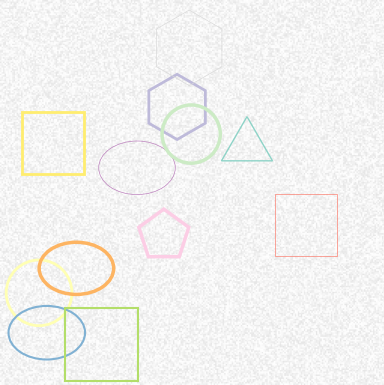[{"shape": "triangle", "thickness": 1, "radius": 0.38, "center": [0.641, 0.621]}, {"shape": "circle", "thickness": 2, "radius": 0.43, "center": [0.101, 0.239]}, {"shape": "hexagon", "thickness": 2, "radius": 0.42, "center": [0.46, 0.722]}, {"shape": "square", "thickness": 0.5, "radius": 0.4, "center": [0.795, 0.415]}, {"shape": "oval", "thickness": 1.5, "radius": 0.5, "center": [0.122, 0.136]}, {"shape": "oval", "thickness": 2.5, "radius": 0.48, "center": [0.199, 0.303]}, {"shape": "square", "thickness": 1.5, "radius": 0.47, "center": [0.263, 0.106]}, {"shape": "pentagon", "thickness": 2.5, "radius": 0.34, "center": [0.425, 0.389]}, {"shape": "hexagon", "thickness": 0.5, "radius": 0.49, "center": [0.491, 0.876]}, {"shape": "oval", "thickness": 0.5, "radius": 0.5, "center": [0.356, 0.564]}, {"shape": "circle", "thickness": 2.5, "radius": 0.38, "center": [0.497, 0.652]}, {"shape": "square", "thickness": 2, "radius": 0.41, "center": [0.137, 0.629]}]